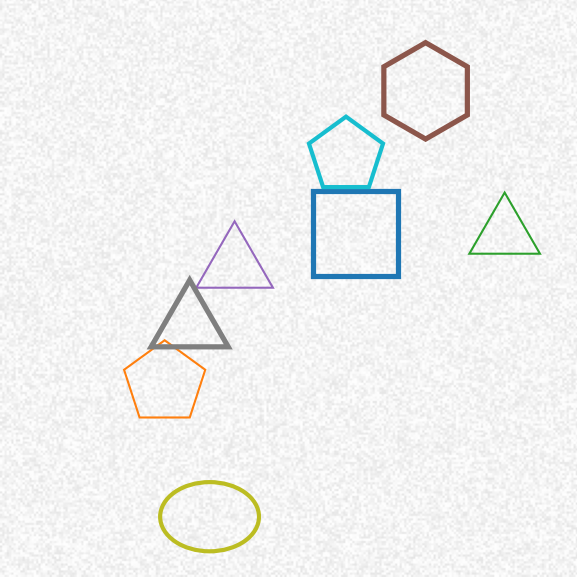[{"shape": "square", "thickness": 2.5, "radius": 0.37, "center": [0.615, 0.595]}, {"shape": "pentagon", "thickness": 1, "radius": 0.37, "center": [0.285, 0.336]}, {"shape": "triangle", "thickness": 1, "radius": 0.35, "center": [0.874, 0.595]}, {"shape": "triangle", "thickness": 1, "radius": 0.38, "center": [0.406, 0.539]}, {"shape": "hexagon", "thickness": 2.5, "radius": 0.42, "center": [0.737, 0.842]}, {"shape": "triangle", "thickness": 2.5, "radius": 0.39, "center": [0.328, 0.437]}, {"shape": "oval", "thickness": 2, "radius": 0.43, "center": [0.363, 0.104]}, {"shape": "pentagon", "thickness": 2, "radius": 0.34, "center": [0.599, 0.73]}]